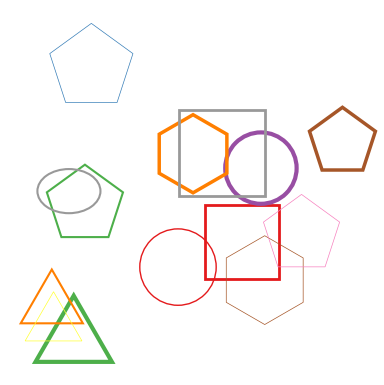[{"shape": "circle", "thickness": 1, "radius": 0.5, "center": [0.462, 0.306]}, {"shape": "square", "thickness": 2, "radius": 0.48, "center": [0.628, 0.371]}, {"shape": "pentagon", "thickness": 0.5, "radius": 0.57, "center": [0.237, 0.826]}, {"shape": "pentagon", "thickness": 1.5, "radius": 0.52, "center": [0.221, 0.468]}, {"shape": "triangle", "thickness": 3, "radius": 0.57, "center": [0.191, 0.117]}, {"shape": "circle", "thickness": 3, "radius": 0.46, "center": [0.678, 0.563]}, {"shape": "hexagon", "thickness": 2.5, "radius": 0.51, "center": [0.501, 0.601]}, {"shape": "triangle", "thickness": 1.5, "radius": 0.47, "center": [0.135, 0.207]}, {"shape": "triangle", "thickness": 0.5, "radius": 0.43, "center": [0.139, 0.157]}, {"shape": "pentagon", "thickness": 2.5, "radius": 0.45, "center": [0.889, 0.631]}, {"shape": "hexagon", "thickness": 0.5, "radius": 0.58, "center": [0.688, 0.272]}, {"shape": "pentagon", "thickness": 0.5, "radius": 0.52, "center": [0.783, 0.391]}, {"shape": "oval", "thickness": 1.5, "radius": 0.41, "center": [0.179, 0.504]}, {"shape": "square", "thickness": 2, "radius": 0.56, "center": [0.576, 0.602]}]